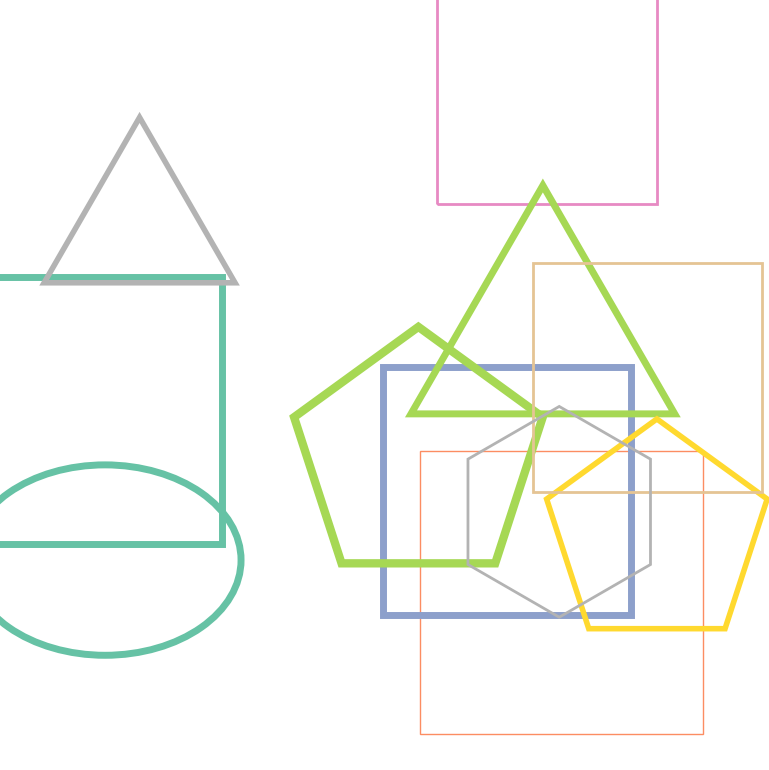[{"shape": "oval", "thickness": 2.5, "radius": 0.88, "center": [0.136, 0.273]}, {"shape": "square", "thickness": 2.5, "radius": 0.87, "center": [0.115, 0.466]}, {"shape": "square", "thickness": 0.5, "radius": 0.92, "center": [0.729, 0.23]}, {"shape": "square", "thickness": 2.5, "radius": 0.8, "center": [0.658, 0.362]}, {"shape": "square", "thickness": 1, "radius": 0.71, "center": [0.711, 0.879]}, {"shape": "triangle", "thickness": 2.5, "radius": 0.99, "center": [0.705, 0.561]}, {"shape": "pentagon", "thickness": 3, "radius": 0.85, "center": [0.543, 0.406]}, {"shape": "pentagon", "thickness": 2, "radius": 0.75, "center": [0.853, 0.305]}, {"shape": "square", "thickness": 1, "radius": 0.74, "center": [0.841, 0.51]}, {"shape": "hexagon", "thickness": 1, "radius": 0.68, "center": [0.726, 0.335]}, {"shape": "triangle", "thickness": 2, "radius": 0.72, "center": [0.181, 0.704]}]